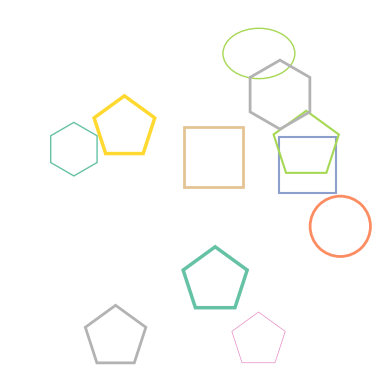[{"shape": "pentagon", "thickness": 2.5, "radius": 0.44, "center": [0.559, 0.272]}, {"shape": "hexagon", "thickness": 1, "radius": 0.35, "center": [0.192, 0.613]}, {"shape": "circle", "thickness": 2, "radius": 0.39, "center": [0.884, 0.412]}, {"shape": "square", "thickness": 1.5, "radius": 0.37, "center": [0.799, 0.571]}, {"shape": "pentagon", "thickness": 0.5, "radius": 0.36, "center": [0.672, 0.117]}, {"shape": "oval", "thickness": 1, "radius": 0.47, "center": [0.672, 0.861]}, {"shape": "pentagon", "thickness": 1.5, "radius": 0.45, "center": [0.795, 0.623]}, {"shape": "pentagon", "thickness": 2.5, "radius": 0.41, "center": [0.323, 0.668]}, {"shape": "square", "thickness": 2, "radius": 0.39, "center": [0.554, 0.593]}, {"shape": "pentagon", "thickness": 2, "radius": 0.41, "center": [0.3, 0.124]}, {"shape": "hexagon", "thickness": 2, "radius": 0.45, "center": [0.727, 0.754]}]